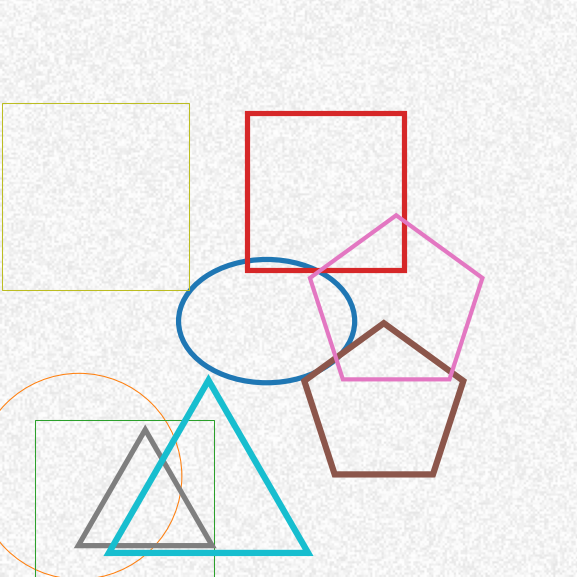[{"shape": "oval", "thickness": 2.5, "radius": 0.76, "center": [0.462, 0.443]}, {"shape": "circle", "thickness": 0.5, "radius": 0.89, "center": [0.137, 0.174]}, {"shape": "square", "thickness": 0.5, "radius": 0.78, "center": [0.215, 0.117]}, {"shape": "square", "thickness": 2.5, "radius": 0.68, "center": [0.563, 0.668]}, {"shape": "pentagon", "thickness": 3, "radius": 0.72, "center": [0.665, 0.295]}, {"shape": "pentagon", "thickness": 2, "radius": 0.79, "center": [0.686, 0.469]}, {"shape": "triangle", "thickness": 2.5, "radius": 0.67, "center": [0.251, 0.121]}, {"shape": "square", "thickness": 0.5, "radius": 0.81, "center": [0.166, 0.658]}, {"shape": "triangle", "thickness": 3, "radius": 1.0, "center": [0.361, 0.141]}]